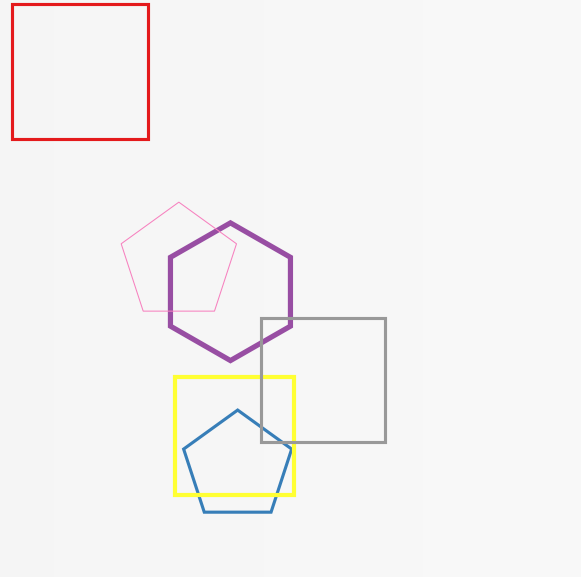[{"shape": "square", "thickness": 1.5, "radius": 0.58, "center": [0.137, 0.875]}, {"shape": "pentagon", "thickness": 1.5, "radius": 0.49, "center": [0.409, 0.191]}, {"shape": "hexagon", "thickness": 2.5, "radius": 0.6, "center": [0.396, 0.494]}, {"shape": "square", "thickness": 2, "radius": 0.51, "center": [0.403, 0.245]}, {"shape": "pentagon", "thickness": 0.5, "radius": 0.52, "center": [0.308, 0.545]}, {"shape": "square", "thickness": 1.5, "radius": 0.53, "center": [0.556, 0.341]}]